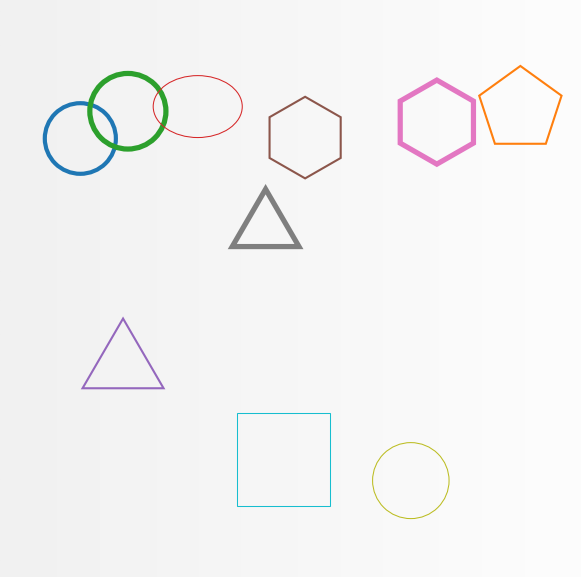[{"shape": "circle", "thickness": 2, "radius": 0.31, "center": [0.138, 0.759]}, {"shape": "pentagon", "thickness": 1, "radius": 0.37, "center": [0.895, 0.81]}, {"shape": "circle", "thickness": 2.5, "radius": 0.33, "center": [0.22, 0.807]}, {"shape": "oval", "thickness": 0.5, "radius": 0.38, "center": [0.34, 0.815]}, {"shape": "triangle", "thickness": 1, "radius": 0.4, "center": [0.212, 0.367]}, {"shape": "hexagon", "thickness": 1, "radius": 0.35, "center": [0.525, 0.761]}, {"shape": "hexagon", "thickness": 2.5, "radius": 0.36, "center": [0.752, 0.788]}, {"shape": "triangle", "thickness": 2.5, "radius": 0.33, "center": [0.457, 0.605]}, {"shape": "circle", "thickness": 0.5, "radius": 0.33, "center": [0.707, 0.167]}, {"shape": "square", "thickness": 0.5, "radius": 0.4, "center": [0.488, 0.204]}]